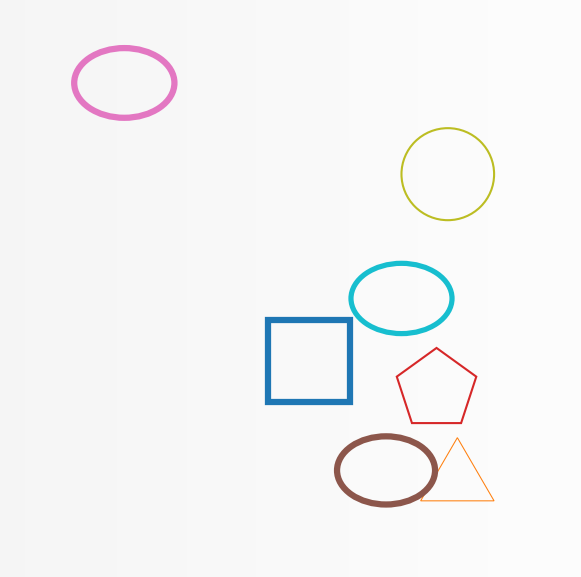[{"shape": "square", "thickness": 3, "radius": 0.35, "center": [0.531, 0.374]}, {"shape": "triangle", "thickness": 0.5, "radius": 0.36, "center": [0.787, 0.168]}, {"shape": "pentagon", "thickness": 1, "radius": 0.36, "center": [0.751, 0.325]}, {"shape": "oval", "thickness": 3, "radius": 0.42, "center": [0.664, 0.185]}, {"shape": "oval", "thickness": 3, "radius": 0.43, "center": [0.214, 0.856]}, {"shape": "circle", "thickness": 1, "radius": 0.4, "center": [0.77, 0.698]}, {"shape": "oval", "thickness": 2.5, "radius": 0.43, "center": [0.691, 0.482]}]